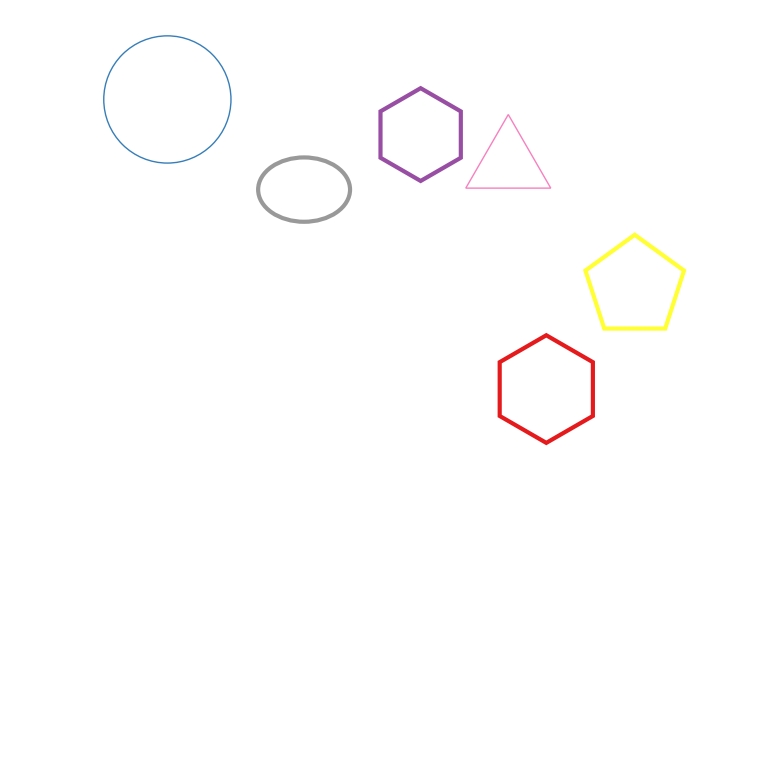[{"shape": "hexagon", "thickness": 1.5, "radius": 0.35, "center": [0.709, 0.495]}, {"shape": "circle", "thickness": 0.5, "radius": 0.41, "center": [0.217, 0.871]}, {"shape": "hexagon", "thickness": 1.5, "radius": 0.3, "center": [0.546, 0.825]}, {"shape": "pentagon", "thickness": 1.5, "radius": 0.34, "center": [0.824, 0.628]}, {"shape": "triangle", "thickness": 0.5, "radius": 0.32, "center": [0.66, 0.788]}, {"shape": "oval", "thickness": 1.5, "radius": 0.3, "center": [0.395, 0.754]}]